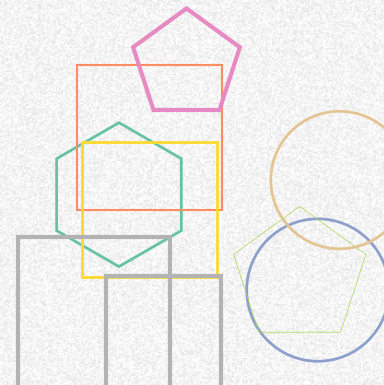[{"shape": "hexagon", "thickness": 2, "radius": 0.93, "center": [0.309, 0.494]}, {"shape": "square", "thickness": 1.5, "radius": 0.94, "center": [0.389, 0.643]}, {"shape": "circle", "thickness": 2, "radius": 0.92, "center": [0.826, 0.247]}, {"shape": "pentagon", "thickness": 3, "radius": 0.73, "center": [0.484, 0.832]}, {"shape": "pentagon", "thickness": 0.5, "radius": 0.9, "center": [0.779, 0.283]}, {"shape": "square", "thickness": 2, "radius": 0.88, "center": [0.389, 0.456]}, {"shape": "circle", "thickness": 2, "radius": 0.89, "center": [0.882, 0.532]}, {"shape": "square", "thickness": 3, "radius": 0.74, "center": [0.425, 0.134]}, {"shape": "square", "thickness": 3, "radius": 0.99, "center": [0.244, 0.188]}]